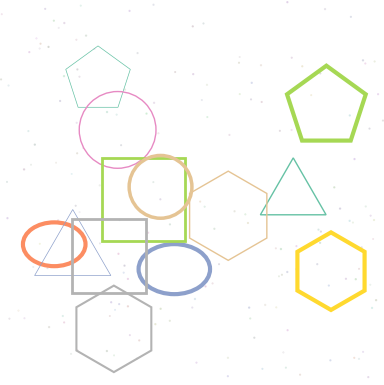[{"shape": "pentagon", "thickness": 0.5, "radius": 0.44, "center": [0.255, 0.793]}, {"shape": "triangle", "thickness": 1, "radius": 0.49, "center": [0.762, 0.491]}, {"shape": "oval", "thickness": 3, "radius": 0.41, "center": [0.141, 0.366]}, {"shape": "oval", "thickness": 3, "radius": 0.46, "center": [0.453, 0.301]}, {"shape": "triangle", "thickness": 0.5, "radius": 0.57, "center": [0.189, 0.342]}, {"shape": "circle", "thickness": 1, "radius": 0.5, "center": [0.305, 0.663]}, {"shape": "pentagon", "thickness": 3, "radius": 0.54, "center": [0.848, 0.722]}, {"shape": "square", "thickness": 2, "radius": 0.54, "center": [0.373, 0.482]}, {"shape": "hexagon", "thickness": 3, "radius": 0.5, "center": [0.86, 0.296]}, {"shape": "hexagon", "thickness": 1, "radius": 0.58, "center": [0.593, 0.44]}, {"shape": "circle", "thickness": 2.5, "radius": 0.41, "center": [0.417, 0.515]}, {"shape": "square", "thickness": 2, "radius": 0.48, "center": [0.284, 0.335]}, {"shape": "hexagon", "thickness": 1.5, "radius": 0.56, "center": [0.296, 0.146]}]